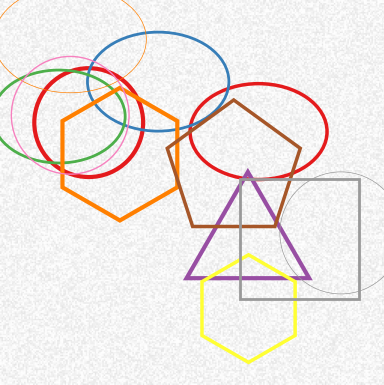[{"shape": "circle", "thickness": 3, "radius": 0.71, "center": [0.23, 0.682]}, {"shape": "oval", "thickness": 2.5, "radius": 0.89, "center": [0.672, 0.658]}, {"shape": "oval", "thickness": 2, "radius": 0.92, "center": [0.411, 0.788]}, {"shape": "oval", "thickness": 2, "radius": 0.86, "center": [0.153, 0.697]}, {"shape": "triangle", "thickness": 3, "radius": 0.92, "center": [0.644, 0.369]}, {"shape": "hexagon", "thickness": 3, "radius": 0.86, "center": [0.311, 0.6]}, {"shape": "oval", "thickness": 0.5, "radius": 0.99, "center": [0.182, 0.898]}, {"shape": "hexagon", "thickness": 2.5, "radius": 0.7, "center": [0.646, 0.198]}, {"shape": "pentagon", "thickness": 2.5, "radius": 0.91, "center": [0.607, 0.559]}, {"shape": "circle", "thickness": 1, "radius": 0.76, "center": [0.182, 0.701]}, {"shape": "square", "thickness": 2, "radius": 0.77, "center": [0.778, 0.379]}, {"shape": "circle", "thickness": 0.5, "radius": 0.79, "center": [0.885, 0.395]}]